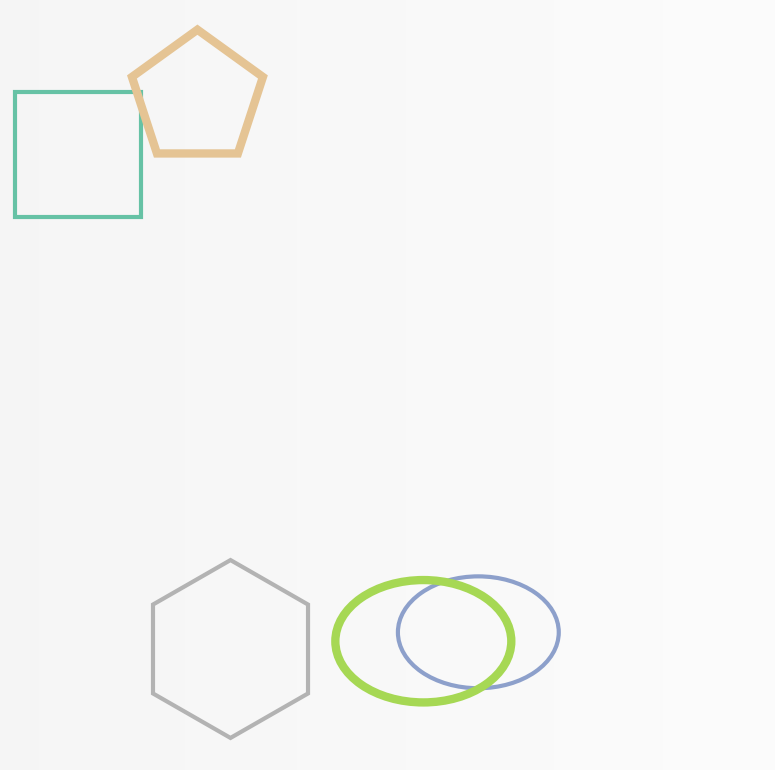[{"shape": "square", "thickness": 1.5, "radius": 0.41, "center": [0.101, 0.799]}, {"shape": "oval", "thickness": 1.5, "radius": 0.52, "center": [0.617, 0.179]}, {"shape": "oval", "thickness": 3, "radius": 0.57, "center": [0.546, 0.167]}, {"shape": "pentagon", "thickness": 3, "radius": 0.44, "center": [0.255, 0.873]}, {"shape": "hexagon", "thickness": 1.5, "radius": 0.58, "center": [0.297, 0.157]}]